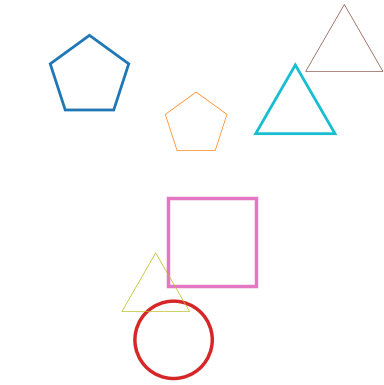[{"shape": "pentagon", "thickness": 2, "radius": 0.54, "center": [0.232, 0.801]}, {"shape": "pentagon", "thickness": 0.5, "radius": 0.42, "center": [0.509, 0.677]}, {"shape": "circle", "thickness": 2.5, "radius": 0.5, "center": [0.451, 0.117]}, {"shape": "triangle", "thickness": 0.5, "radius": 0.58, "center": [0.894, 0.872]}, {"shape": "square", "thickness": 2.5, "radius": 0.57, "center": [0.551, 0.371]}, {"shape": "triangle", "thickness": 0.5, "radius": 0.51, "center": [0.404, 0.242]}, {"shape": "triangle", "thickness": 2, "radius": 0.59, "center": [0.767, 0.712]}]